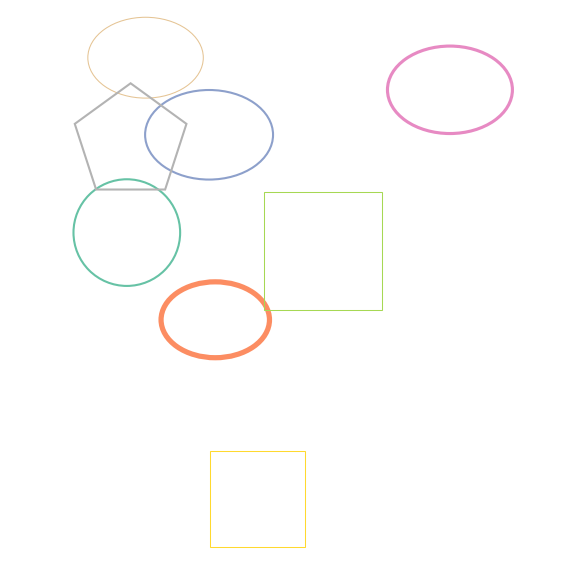[{"shape": "circle", "thickness": 1, "radius": 0.46, "center": [0.22, 0.596]}, {"shape": "oval", "thickness": 2.5, "radius": 0.47, "center": [0.373, 0.445]}, {"shape": "oval", "thickness": 1, "radius": 0.55, "center": [0.362, 0.766]}, {"shape": "oval", "thickness": 1.5, "radius": 0.54, "center": [0.779, 0.844]}, {"shape": "square", "thickness": 0.5, "radius": 0.51, "center": [0.559, 0.564]}, {"shape": "square", "thickness": 0.5, "radius": 0.41, "center": [0.446, 0.135]}, {"shape": "oval", "thickness": 0.5, "radius": 0.5, "center": [0.252, 0.899]}, {"shape": "pentagon", "thickness": 1, "radius": 0.51, "center": [0.226, 0.753]}]